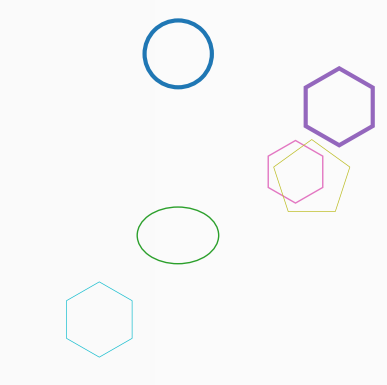[{"shape": "circle", "thickness": 3, "radius": 0.43, "center": [0.46, 0.86]}, {"shape": "oval", "thickness": 1, "radius": 0.53, "center": [0.459, 0.389]}, {"shape": "hexagon", "thickness": 3, "radius": 0.5, "center": [0.875, 0.723]}, {"shape": "hexagon", "thickness": 1, "radius": 0.41, "center": [0.763, 0.554]}, {"shape": "pentagon", "thickness": 0.5, "radius": 0.52, "center": [0.805, 0.534]}, {"shape": "hexagon", "thickness": 0.5, "radius": 0.49, "center": [0.256, 0.17]}]